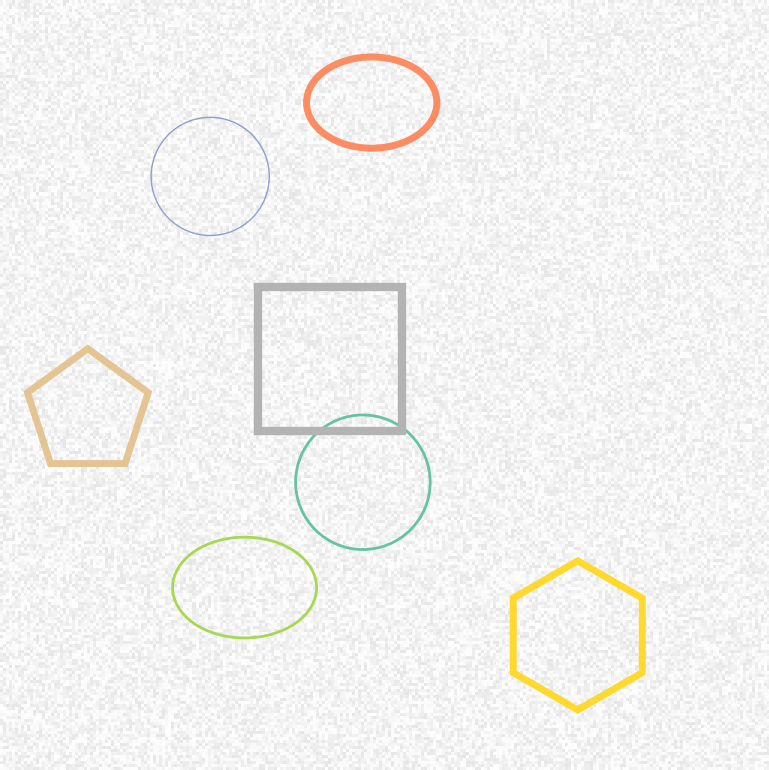[{"shape": "circle", "thickness": 1, "radius": 0.44, "center": [0.471, 0.374]}, {"shape": "oval", "thickness": 2.5, "radius": 0.42, "center": [0.483, 0.867]}, {"shape": "circle", "thickness": 0.5, "radius": 0.38, "center": [0.273, 0.771]}, {"shape": "oval", "thickness": 1, "radius": 0.47, "center": [0.318, 0.237]}, {"shape": "hexagon", "thickness": 2.5, "radius": 0.48, "center": [0.75, 0.175]}, {"shape": "pentagon", "thickness": 2.5, "radius": 0.41, "center": [0.114, 0.465]}, {"shape": "square", "thickness": 3, "radius": 0.47, "center": [0.429, 0.534]}]